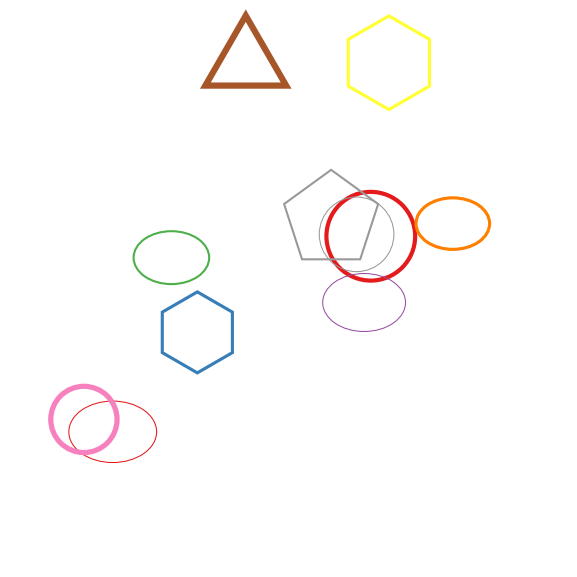[{"shape": "circle", "thickness": 2, "radius": 0.38, "center": [0.642, 0.59]}, {"shape": "oval", "thickness": 0.5, "radius": 0.38, "center": [0.195, 0.251]}, {"shape": "hexagon", "thickness": 1.5, "radius": 0.35, "center": [0.342, 0.424]}, {"shape": "oval", "thickness": 1, "radius": 0.33, "center": [0.297, 0.553]}, {"shape": "oval", "thickness": 0.5, "radius": 0.36, "center": [0.63, 0.475]}, {"shape": "oval", "thickness": 1.5, "radius": 0.32, "center": [0.784, 0.612]}, {"shape": "hexagon", "thickness": 1.5, "radius": 0.41, "center": [0.673, 0.89]}, {"shape": "triangle", "thickness": 3, "radius": 0.4, "center": [0.426, 0.891]}, {"shape": "circle", "thickness": 2.5, "radius": 0.29, "center": [0.145, 0.273]}, {"shape": "circle", "thickness": 0.5, "radius": 0.32, "center": [0.617, 0.593]}, {"shape": "pentagon", "thickness": 1, "radius": 0.43, "center": [0.573, 0.619]}]